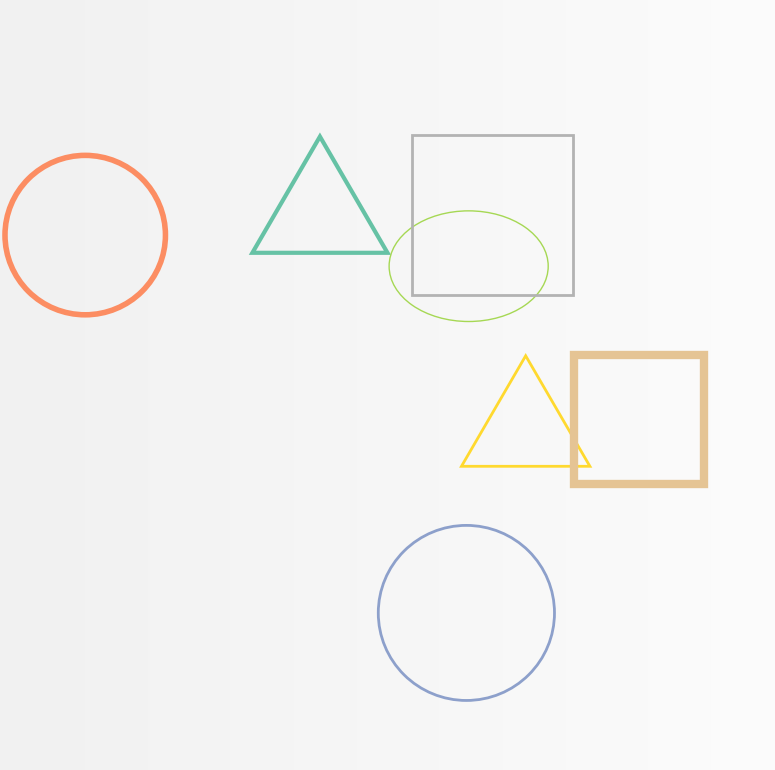[{"shape": "triangle", "thickness": 1.5, "radius": 0.5, "center": [0.413, 0.722]}, {"shape": "circle", "thickness": 2, "radius": 0.52, "center": [0.11, 0.695]}, {"shape": "circle", "thickness": 1, "radius": 0.57, "center": [0.602, 0.204]}, {"shape": "oval", "thickness": 0.5, "radius": 0.51, "center": [0.605, 0.654]}, {"shape": "triangle", "thickness": 1, "radius": 0.48, "center": [0.678, 0.442]}, {"shape": "square", "thickness": 3, "radius": 0.42, "center": [0.824, 0.455]}, {"shape": "square", "thickness": 1, "radius": 0.52, "center": [0.635, 0.721]}]